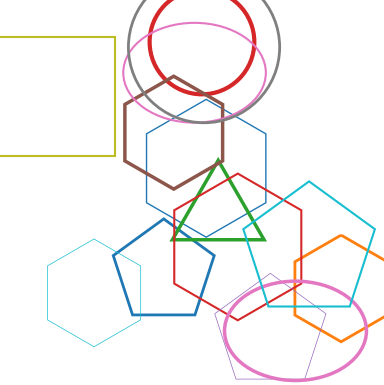[{"shape": "hexagon", "thickness": 1, "radius": 0.89, "center": [0.536, 0.563]}, {"shape": "pentagon", "thickness": 2, "radius": 0.69, "center": [0.425, 0.294]}, {"shape": "hexagon", "thickness": 2, "radius": 0.69, "center": [0.886, 0.251]}, {"shape": "triangle", "thickness": 2.5, "radius": 0.69, "center": [0.567, 0.446]}, {"shape": "hexagon", "thickness": 1.5, "radius": 0.95, "center": [0.618, 0.359]}, {"shape": "circle", "thickness": 3, "radius": 0.68, "center": [0.525, 0.891]}, {"shape": "pentagon", "thickness": 0.5, "radius": 0.76, "center": [0.702, 0.138]}, {"shape": "hexagon", "thickness": 2.5, "radius": 0.73, "center": [0.451, 0.655]}, {"shape": "oval", "thickness": 2.5, "radius": 0.92, "center": [0.768, 0.141]}, {"shape": "oval", "thickness": 1.5, "radius": 0.93, "center": [0.505, 0.811]}, {"shape": "circle", "thickness": 2, "radius": 0.98, "center": [0.53, 0.878]}, {"shape": "square", "thickness": 1.5, "radius": 0.77, "center": [0.144, 0.75]}, {"shape": "hexagon", "thickness": 0.5, "radius": 0.7, "center": [0.244, 0.239]}, {"shape": "pentagon", "thickness": 1.5, "radius": 0.9, "center": [0.803, 0.349]}]